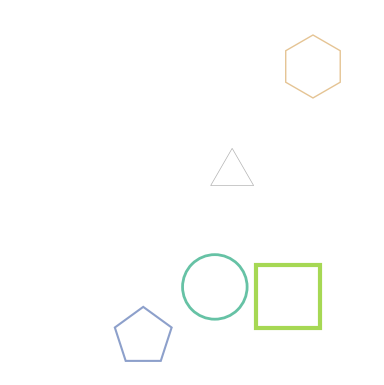[{"shape": "circle", "thickness": 2, "radius": 0.42, "center": [0.558, 0.255]}, {"shape": "pentagon", "thickness": 1.5, "radius": 0.39, "center": [0.372, 0.125]}, {"shape": "square", "thickness": 3, "radius": 0.41, "center": [0.748, 0.229]}, {"shape": "hexagon", "thickness": 1, "radius": 0.41, "center": [0.813, 0.827]}, {"shape": "triangle", "thickness": 0.5, "radius": 0.32, "center": [0.603, 0.55]}]